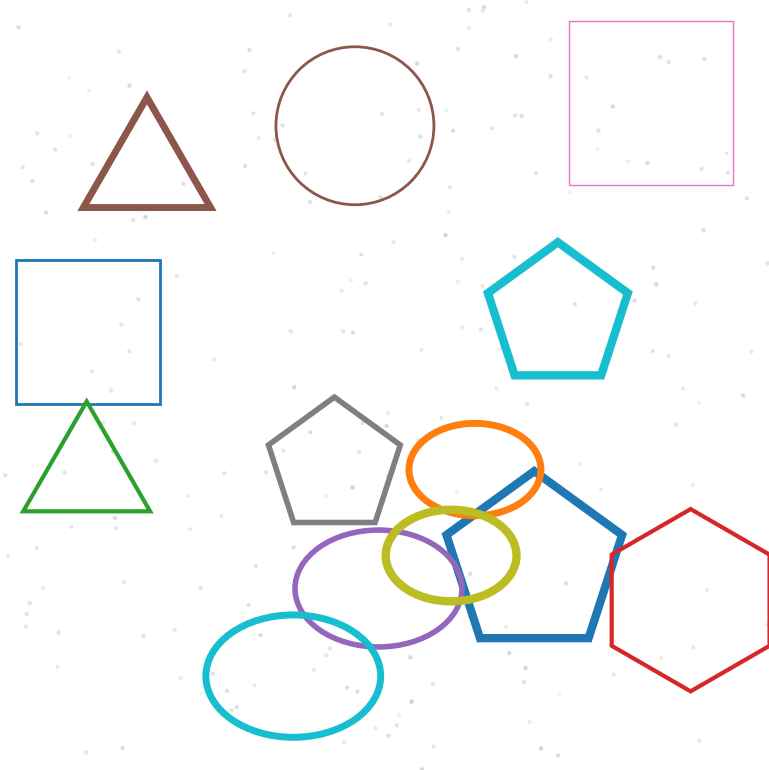[{"shape": "square", "thickness": 1, "radius": 0.47, "center": [0.115, 0.568]}, {"shape": "pentagon", "thickness": 3, "radius": 0.6, "center": [0.694, 0.268]}, {"shape": "oval", "thickness": 2.5, "radius": 0.43, "center": [0.617, 0.39]}, {"shape": "triangle", "thickness": 1.5, "radius": 0.48, "center": [0.113, 0.384]}, {"shape": "hexagon", "thickness": 1.5, "radius": 0.59, "center": [0.897, 0.221]}, {"shape": "oval", "thickness": 2, "radius": 0.54, "center": [0.492, 0.236]}, {"shape": "triangle", "thickness": 2.5, "radius": 0.48, "center": [0.191, 0.778]}, {"shape": "circle", "thickness": 1, "radius": 0.51, "center": [0.461, 0.837]}, {"shape": "square", "thickness": 0.5, "radius": 0.53, "center": [0.845, 0.867]}, {"shape": "pentagon", "thickness": 2, "radius": 0.45, "center": [0.434, 0.394]}, {"shape": "oval", "thickness": 3, "radius": 0.42, "center": [0.586, 0.279]}, {"shape": "oval", "thickness": 2.5, "radius": 0.57, "center": [0.381, 0.122]}, {"shape": "pentagon", "thickness": 3, "radius": 0.48, "center": [0.725, 0.59]}]